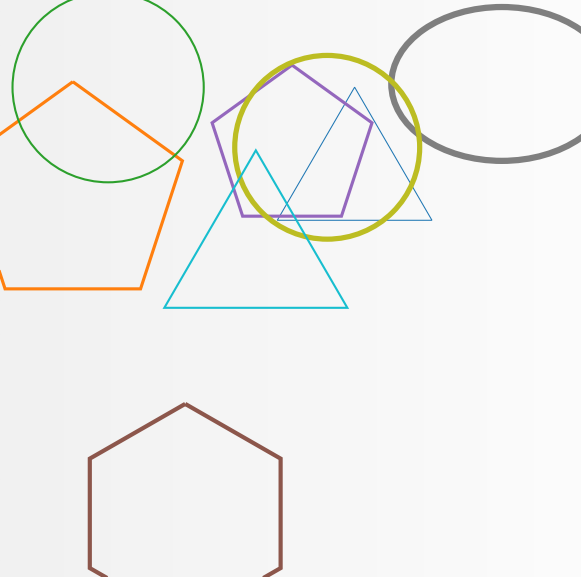[{"shape": "triangle", "thickness": 0.5, "radius": 0.77, "center": [0.61, 0.695]}, {"shape": "pentagon", "thickness": 1.5, "radius": 0.99, "center": [0.125, 0.659]}, {"shape": "circle", "thickness": 1, "radius": 0.82, "center": [0.186, 0.848]}, {"shape": "pentagon", "thickness": 1.5, "radius": 0.72, "center": [0.502, 0.742]}, {"shape": "hexagon", "thickness": 2, "radius": 0.95, "center": [0.319, 0.11]}, {"shape": "oval", "thickness": 3, "radius": 0.95, "center": [0.864, 0.854]}, {"shape": "circle", "thickness": 2.5, "radius": 0.8, "center": [0.563, 0.744]}, {"shape": "triangle", "thickness": 1, "radius": 0.91, "center": [0.44, 0.557]}]